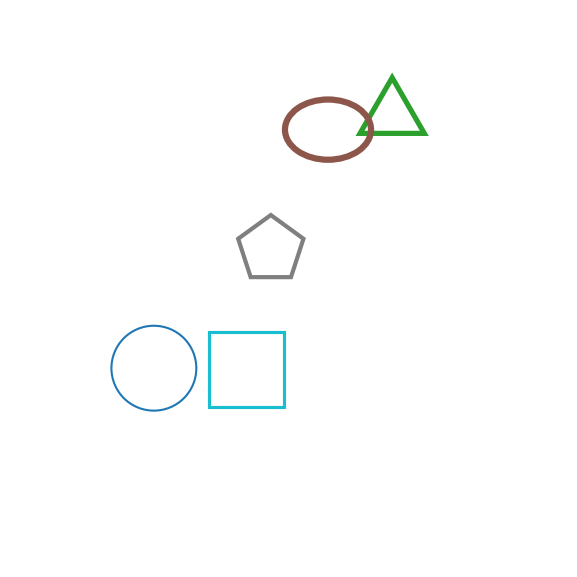[{"shape": "circle", "thickness": 1, "radius": 0.37, "center": [0.266, 0.362]}, {"shape": "triangle", "thickness": 2.5, "radius": 0.32, "center": [0.679, 0.8]}, {"shape": "oval", "thickness": 3, "radius": 0.37, "center": [0.568, 0.775]}, {"shape": "pentagon", "thickness": 2, "radius": 0.3, "center": [0.469, 0.567]}, {"shape": "square", "thickness": 1.5, "radius": 0.32, "center": [0.427, 0.36]}]